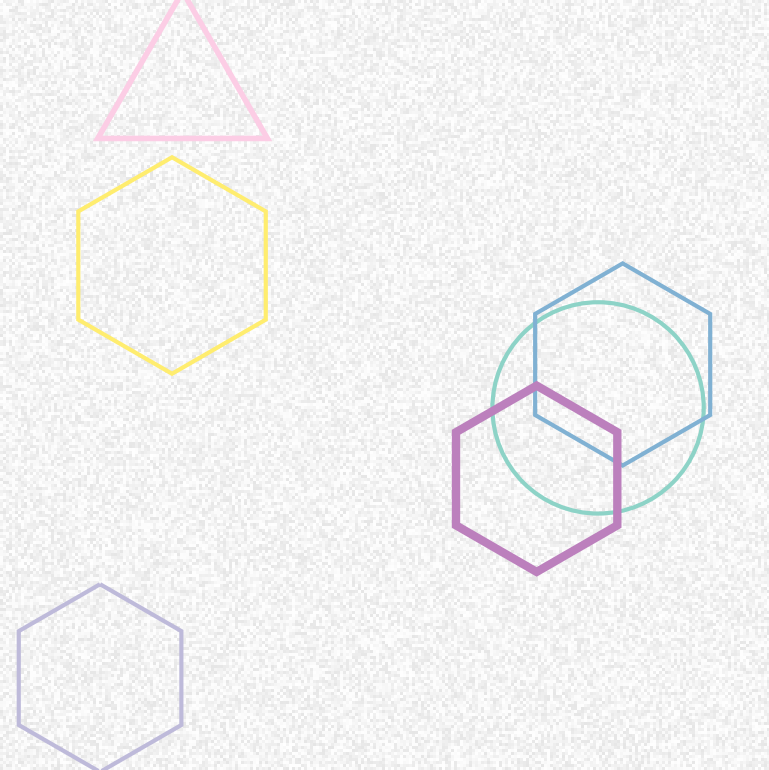[{"shape": "circle", "thickness": 1.5, "radius": 0.69, "center": [0.777, 0.47]}, {"shape": "hexagon", "thickness": 1.5, "radius": 0.61, "center": [0.13, 0.119]}, {"shape": "hexagon", "thickness": 1.5, "radius": 0.66, "center": [0.809, 0.527]}, {"shape": "triangle", "thickness": 2, "radius": 0.64, "center": [0.237, 0.884]}, {"shape": "hexagon", "thickness": 3, "radius": 0.6, "center": [0.697, 0.378]}, {"shape": "hexagon", "thickness": 1.5, "radius": 0.7, "center": [0.223, 0.655]}]